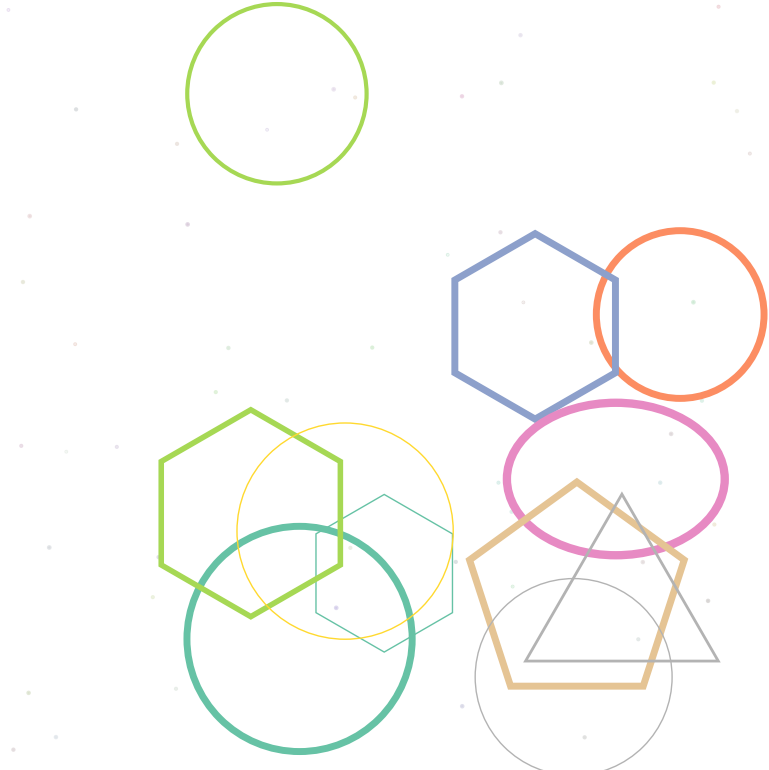[{"shape": "circle", "thickness": 2.5, "radius": 0.73, "center": [0.389, 0.17]}, {"shape": "hexagon", "thickness": 0.5, "radius": 0.51, "center": [0.499, 0.256]}, {"shape": "circle", "thickness": 2.5, "radius": 0.54, "center": [0.883, 0.592]}, {"shape": "hexagon", "thickness": 2.5, "radius": 0.6, "center": [0.695, 0.576]}, {"shape": "oval", "thickness": 3, "radius": 0.71, "center": [0.8, 0.378]}, {"shape": "circle", "thickness": 1.5, "radius": 0.58, "center": [0.36, 0.878]}, {"shape": "hexagon", "thickness": 2, "radius": 0.67, "center": [0.326, 0.333]}, {"shape": "circle", "thickness": 0.5, "radius": 0.7, "center": [0.448, 0.31]}, {"shape": "pentagon", "thickness": 2.5, "radius": 0.73, "center": [0.749, 0.227]}, {"shape": "triangle", "thickness": 1, "radius": 0.72, "center": [0.808, 0.214]}, {"shape": "circle", "thickness": 0.5, "radius": 0.64, "center": [0.745, 0.121]}]